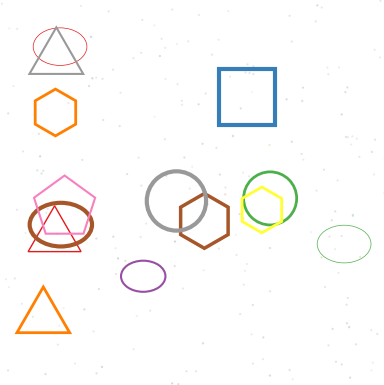[{"shape": "triangle", "thickness": 1, "radius": 0.4, "center": [0.142, 0.386]}, {"shape": "oval", "thickness": 0.5, "radius": 0.35, "center": [0.156, 0.879]}, {"shape": "square", "thickness": 3, "radius": 0.36, "center": [0.642, 0.749]}, {"shape": "oval", "thickness": 0.5, "radius": 0.35, "center": [0.894, 0.366]}, {"shape": "circle", "thickness": 2, "radius": 0.34, "center": [0.702, 0.485]}, {"shape": "oval", "thickness": 1.5, "radius": 0.29, "center": [0.372, 0.282]}, {"shape": "triangle", "thickness": 2, "radius": 0.4, "center": [0.112, 0.175]}, {"shape": "hexagon", "thickness": 2, "radius": 0.3, "center": [0.144, 0.708]}, {"shape": "hexagon", "thickness": 2, "radius": 0.3, "center": [0.68, 0.455]}, {"shape": "oval", "thickness": 3, "radius": 0.4, "center": [0.158, 0.417]}, {"shape": "hexagon", "thickness": 2.5, "radius": 0.36, "center": [0.531, 0.426]}, {"shape": "pentagon", "thickness": 1.5, "radius": 0.42, "center": [0.168, 0.461]}, {"shape": "circle", "thickness": 3, "radius": 0.39, "center": [0.458, 0.478]}, {"shape": "triangle", "thickness": 1.5, "radius": 0.4, "center": [0.146, 0.848]}]